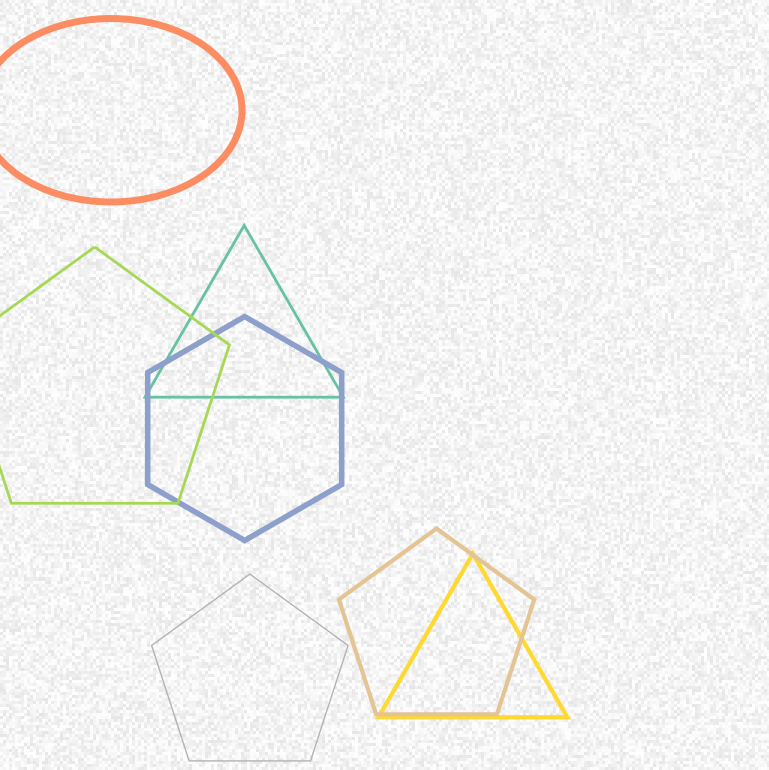[{"shape": "triangle", "thickness": 1, "radius": 0.74, "center": [0.317, 0.559]}, {"shape": "oval", "thickness": 2.5, "radius": 0.85, "center": [0.144, 0.857]}, {"shape": "hexagon", "thickness": 2, "radius": 0.73, "center": [0.318, 0.443]}, {"shape": "pentagon", "thickness": 1, "radius": 0.92, "center": [0.123, 0.495]}, {"shape": "triangle", "thickness": 1.5, "radius": 0.71, "center": [0.614, 0.139]}, {"shape": "pentagon", "thickness": 1.5, "radius": 0.67, "center": [0.567, 0.18]}, {"shape": "pentagon", "thickness": 0.5, "radius": 0.67, "center": [0.324, 0.12]}]